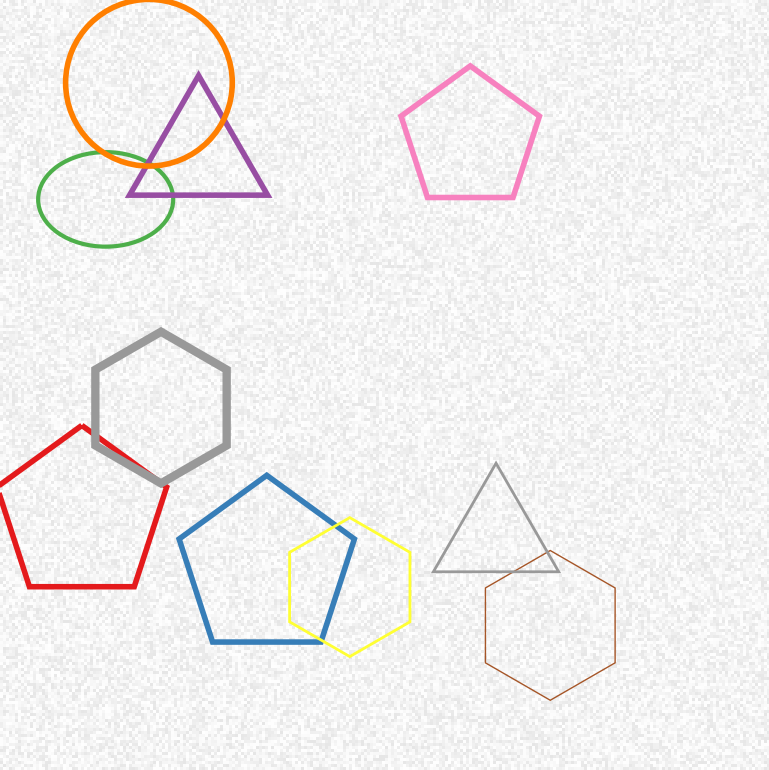[{"shape": "pentagon", "thickness": 2, "radius": 0.58, "center": [0.106, 0.332]}, {"shape": "pentagon", "thickness": 2, "radius": 0.6, "center": [0.346, 0.263]}, {"shape": "oval", "thickness": 1.5, "radius": 0.44, "center": [0.137, 0.741]}, {"shape": "triangle", "thickness": 2, "radius": 0.52, "center": [0.258, 0.798]}, {"shape": "circle", "thickness": 2, "radius": 0.54, "center": [0.193, 0.893]}, {"shape": "hexagon", "thickness": 1, "radius": 0.45, "center": [0.454, 0.238]}, {"shape": "hexagon", "thickness": 0.5, "radius": 0.49, "center": [0.715, 0.188]}, {"shape": "pentagon", "thickness": 2, "radius": 0.47, "center": [0.611, 0.82]}, {"shape": "triangle", "thickness": 1, "radius": 0.47, "center": [0.644, 0.304]}, {"shape": "hexagon", "thickness": 3, "radius": 0.49, "center": [0.209, 0.471]}]